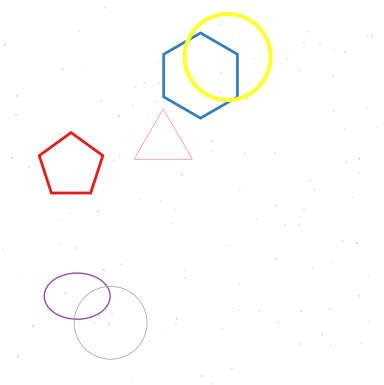[{"shape": "pentagon", "thickness": 2, "radius": 0.43, "center": [0.185, 0.569]}, {"shape": "hexagon", "thickness": 2, "radius": 0.55, "center": [0.521, 0.804]}, {"shape": "oval", "thickness": 1, "radius": 0.43, "center": [0.2, 0.231]}, {"shape": "circle", "thickness": 3, "radius": 0.56, "center": [0.591, 0.852]}, {"shape": "triangle", "thickness": 0.5, "radius": 0.44, "center": [0.424, 0.63]}, {"shape": "circle", "thickness": 0.5, "radius": 0.47, "center": [0.287, 0.162]}]